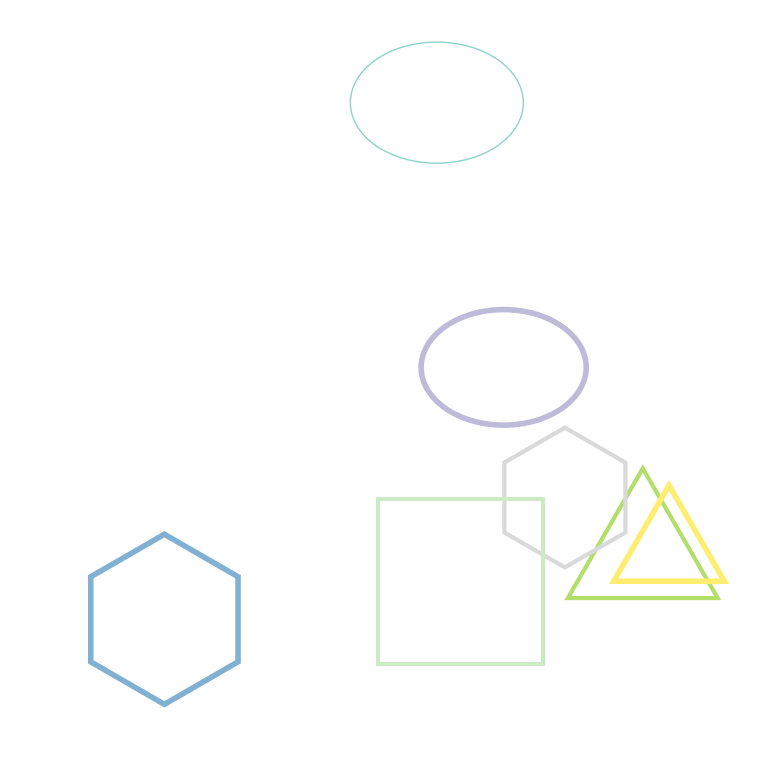[{"shape": "oval", "thickness": 0.5, "radius": 0.56, "center": [0.567, 0.867]}, {"shape": "oval", "thickness": 2, "radius": 0.54, "center": [0.654, 0.523]}, {"shape": "hexagon", "thickness": 2, "radius": 0.55, "center": [0.213, 0.196]}, {"shape": "triangle", "thickness": 1.5, "radius": 0.56, "center": [0.835, 0.279]}, {"shape": "hexagon", "thickness": 1.5, "radius": 0.45, "center": [0.734, 0.354]}, {"shape": "square", "thickness": 1.5, "radius": 0.54, "center": [0.598, 0.245]}, {"shape": "triangle", "thickness": 2, "radius": 0.42, "center": [0.869, 0.287]}]